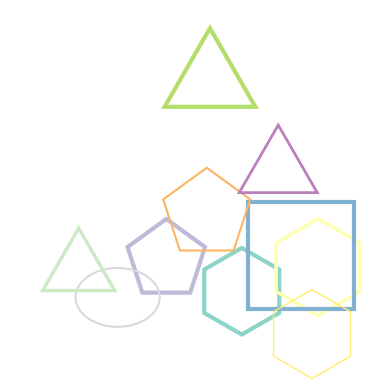[{"shape": "hexagon", "thickness": 3, "radius": 0.56, "center": [0.628, 0.244]}, {"shape": "hexagon", "thickness": 2.5, "radius": 0.63, "center": [0.826, 0.306]}, {"shape": "pentagon", "thickness": 3, "radius": 0.53, "center": [0.432, 0.326]}, {"shape": "square", "thickness": 3, "radius": 0.69, "center": [0.782, 0.336]}, {"shape": "pentagon", "thickness": 1.5, "radius": 0.59, "center": [0.537, 0.445]}, {"shape": "triangle", "thickness": 3, "radius": 0.68, "center": [0.545, 0.791]}, {"shape": "oval", "thickness": 1.5, "radius": 0.55, "center": [0.306, 0.228]}, {"shape": "triangle", "thickness": 2, "radius": 0.59, "center": [0.723, 0.558]}, {"shape": "triangle", "thickness": 2.5, "radius": 0.54, "center": [0.204, 0.299]}, {"shape": "hexagon", "thickness": 1, "radius": 0.58, "center": [0.811, 0.132]}]